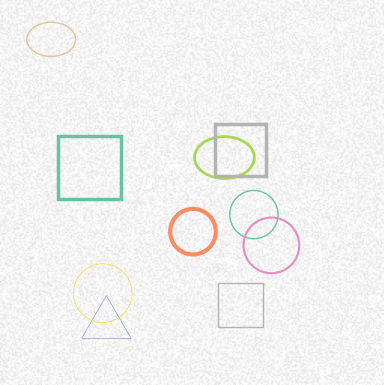[{"shape": "square", "thickness": 2.5, "radius": 0.41, "center": [0.231, 0.565]}, {"shape": "circle", "thickness": 1, "radius": 0.31, "center": [0.659, 0.443]}, {"shape": "circle", "thickness": 3, "radius": 0.3, "center": [0.501, 0.398]}, {"shape": "triangle", "thickness": 0.5, "radius": 0.37, "center": [0.276, 0.158]}, {"shape": "circle", "thickness": 1.5, "radius": 0.36, "center": [0.705, 0.363]}, {"shape": "oval", "thickness": 2, "radius": 0.39, "center": [0.583, 0.591]}, {"shape": "circle", "thickness": 0.5, "radius": 0.38, "center": [0.267, 0.239]}, {"shape": "oval", "thickness": 1, "radius": 0.32, "center": [0.133, 0.898]}, {"shape": "square", "thickness": 2.5, "radius": 0.33, "center": [0.625, 0.611]}, {"shape": "square", "thickness": 1, "radius": 0.29, "center": [0.624, 0.207]}]